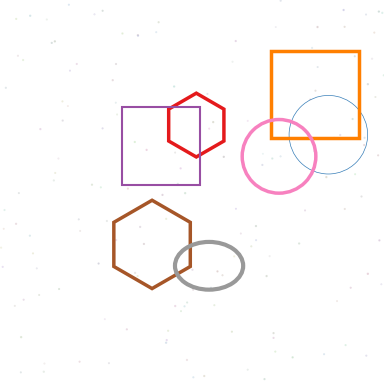[{"shape": "hexagon", "thickness": 2.5, "radius": 0.41, "center": [0.51, 0.675]}, {"shape": "circle", "thickness": 0.5, "radius": 0.51, "center": [0.853, 0.65]}, {"shape": "square", "thickness": 1.5, "radius": 0.51, "center": [0.419, 0.621]}, {"shape": "square", "thickness": 2.5, "radius": 0.57, "center": [0.818, 0.755]}, {"shape": "hexagon", "thickness": 2.5, "radius": 0.57, "center": [0.395, 0.365]}, {"shape": "circle", "thickness": 2.5, "radius": 0.48, "center": [0.725, 0.594]}, {"shape": "oval", "thickness": 3, "radius": 0.44, "center": [0.543, 0.31]}]